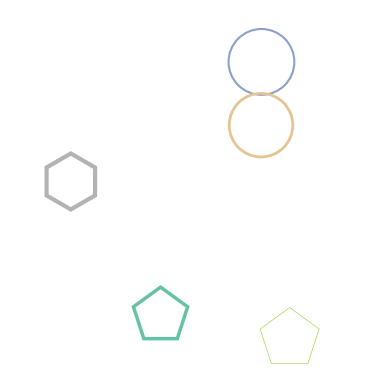[{"shape": "pentagon", "thickness": 2.5, "radius": 0.37, "center": [0.417, 0.18]}, {"shape": "circle", "thickness": 1.5, "radius": 0.43, "center": [0.679, 0.839]}, {"shape": "pentagon", "thickness": 0.5, "radius": 0.4, "center": [0.752, 0.121]}, {"shape": "circle", "thickness": 2, "radius": 0.41, "center": [0.678, 0.675]}, {"shape": "hexagon", "thickness": 3, "radius": 0.36, "center": [0.184, 0.529]}]